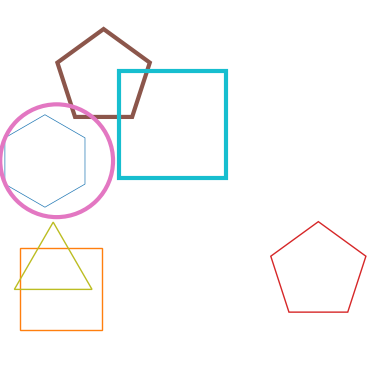[{"shape": "hexagon", "thickness": 0.5, "radius": 0.6, "center": [0.117, 0.582]}, {"shape": "square", "thickness": 1, "radius": 0.53, "center": [0.157, 0.25]}, {"shape": "pentagon", "thickness": 1, "radius": 0.65, "center": [0.827, 0.294]}, {"shape": "pentagon", "thickness": 3, "radius": 0.63, "center": [0.269, 0.798]}, {"shape": "circle", "thickness": 3, "radius": 0.73, "center": [0.147, 0.583]}, {"shape": "triangle", "thickness": 1, "radius": 0.58, "center": [0.138, 0.307]}, {"shape": "square", "thickness": 3, "radius": 0.69, "center": [0.449, 0.676]}]